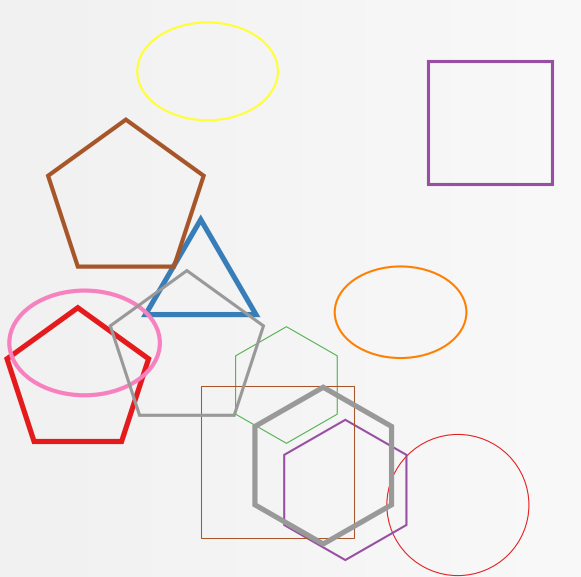[{"shape": "pentagon", "thickness": 2.5, "radius": 0.64, "center": [0.134, 0.338]}, {"shape": "circle", "thickness": 0.5, "radius": 0.61, "center": [0.788, 0.125]}, {"shape": "triangle", "thickness": 2.5, "radius": 0.55, "center": [0.345, 0.509]}, {"shape": "hexagon", "thickness": 0.5, "radius": 0.5, "center": [0.493, 0.332]}, {"shape": "square", "thickness": 1.5, "radius": 0.53, "center": [0.843, 0.788]}, {"shape": "hexagon", "thickness": 1, "radius": 0.61, "center": [0.594, 0.151]}, {"shape": "oval", "thickness": 1, "radius": 0.57, "center": [0.689, 0.458]}, {"shape": "oval", "thickness": 1, "radius": 0.6, "center": [0.357, 0.876]}, {"shape": "pentagon", "thickness": 2, "radius": 0.7, "center": [0.217, 0.651]}, {"shape": "square", "thickness": 0.5, "radius": 0.66, "center": [0.477, 0.2]}, {"shape": "oval", "thickness": 2, "radius": 0.65, "center": [0.146, 0.405]}, {"shape": "pentagon", "thickness": 1.5, "radius": 0.69, "center": [0.322, 0.392]}, {"shape": "hexagon", "thickness": 2.5, "radius": 0.68, "center": [0.556, 0.193]}]